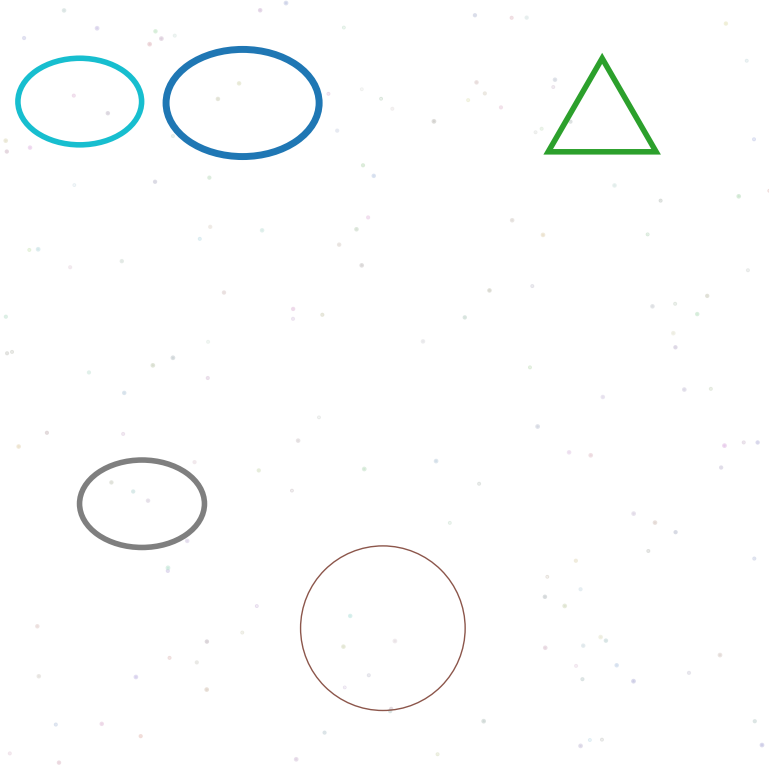[{"shape": "oval", "thickness": 2.5, "radius": 0.5, "center": [0.315, 0.866]}, {"shape": "triangle", "thickness": 2, "radius": 0.4, "center": [0.782, 0.843]}, {"shape": "circle", "thickness": 0.5, "radius": 0.53, "center": [0.497, 0.184]}, {"shape": "oval", "thickness": 2, "radius": 0.41, "center": [0.184, 0.346]}, {"shape": "oval", "thickness": 2, "radius": 0.4, "center": [0.104, 0.868]}]